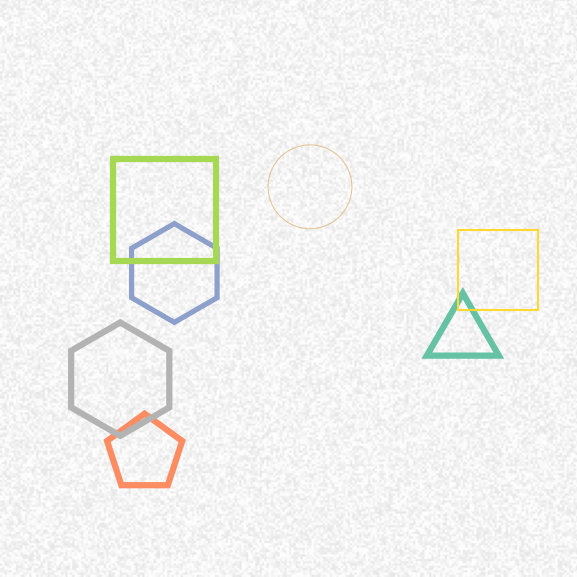[{"shape": "triangle", "thickness": 3, "radius": 0.36, "center": [0.801, 0.419]}, {"shape": "pentagon", "thickness": 3, "radius": 0.34, "center": [0.25, 0.214]}, {"shape": "hexagon", "thickness": 2.5, "radius": 0.43, "center": [0.302, 0.526]}, {"shape": "square", "thickness": 3, "radius": 0.44, "center": [0.284, 0.635]}, {"shape": "square", "thickness": 1, "radius": 0.35, "center": [0.862, 0.531]}, {"shape": "circle", "thickness": 0.5, "radius": 0.36, "center": [0.537, 0.676]}, {"shape": "hexagon", "thickness": 3, "radius": 0.49, "center": [0.208, 0.343]}]